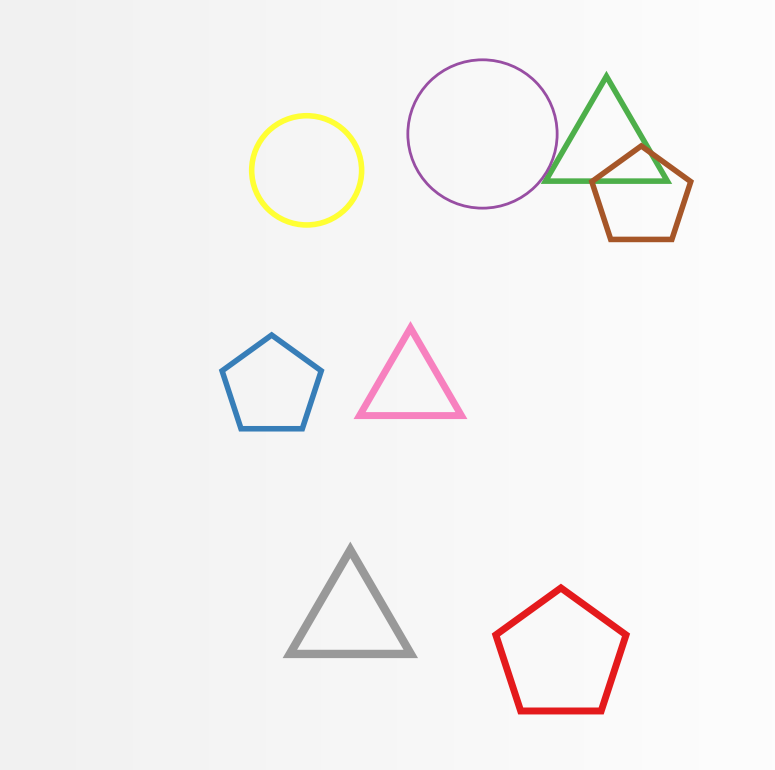[{"shape": "pentagon", "thickness": 2.5, "radius": 0.44, "center": [0.724, 0.148]}, {"shape": "pentagon", "thickness": 2, "radius": 0.34, "center": [0.351, 0.498]}, {"shape": "triangle", "thickness": 2, "radius": 0.45, "center": [0.783, 0.81]}, {"shape": "circle", "thickness": 1, "radius": 0.48, "center": [0.623, 0.826]}, {"shape": "circle", "thickness": 2, "radius": 0.35, "center": [0.396, 0.779]}, {"shape": "pentagon", "thickness": 2, "radius": 0.34, "center": [0.827, 0.743]}, {"shape": "triangle", "thickness": 2.5, "radius": 0.38, "center": [0.53, 0.498]}, {"shape": "triangle", "thickness": 3, "radius": 0.45, "center": [0.452, 0.196]}]